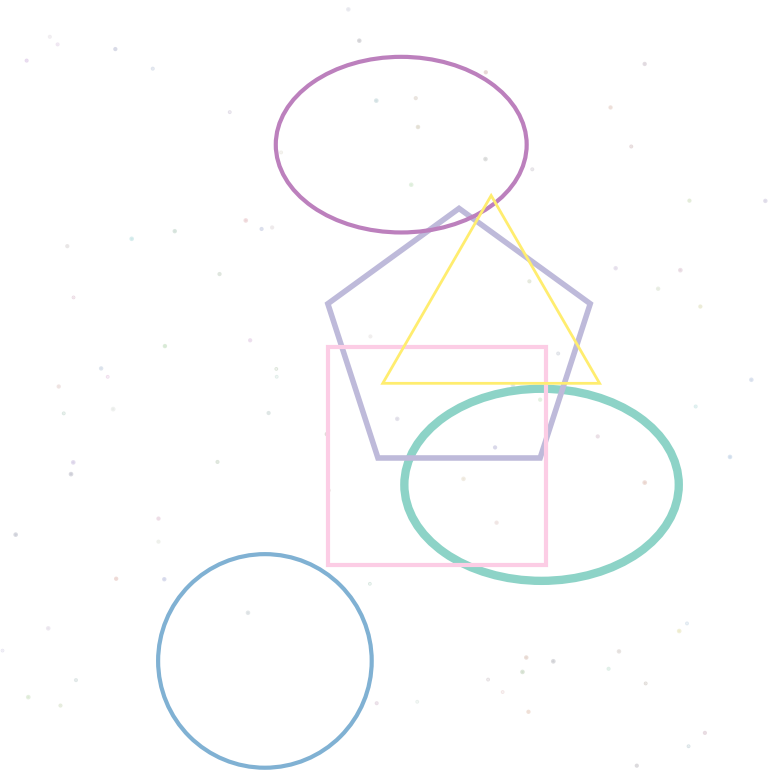[{"shape": "oval", "thickness": 3, "radius": 0.89, "center": [0.703, 0.37]}, {"shape": "pentagon", "thickness": 2, "radius": 0.9, "center": [0.596, 0.55]}, {"shape": "circle", "thickness": 1.5, "radius": 0.69, "center": [0.344, 0.142]}, {"shape": "square", "thickness": 1.5, "radius": 0.71, "center": [0.567, 0.408]}, {"shape": "oval", "thickness": 1.5, "radius": 0.81, "center": [0.521, 0.812]}, {"shape": "triangle", "thickness": 1, "radius": 0.81, "center": [0.638, 0.583]}]